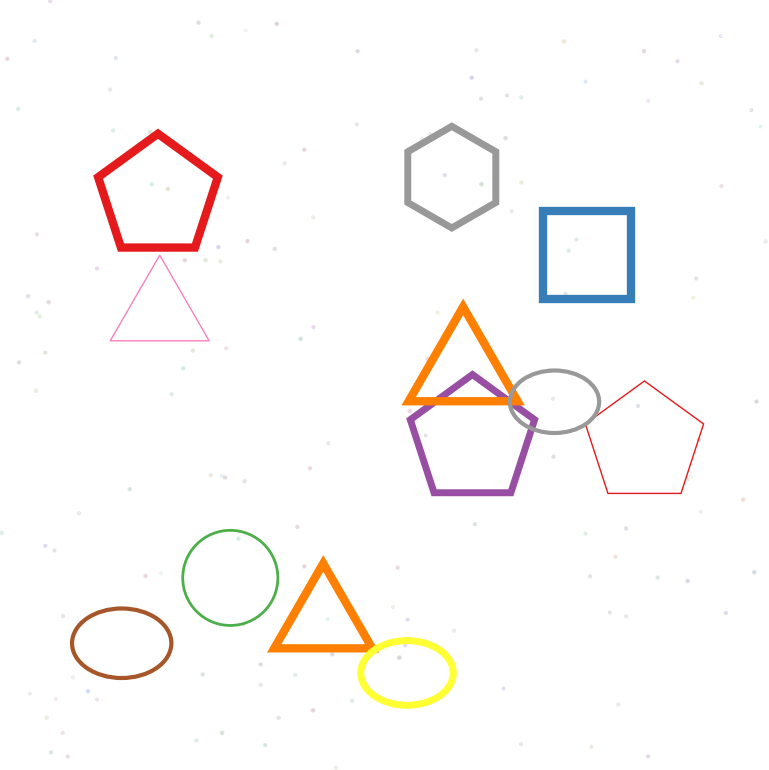[{"shape": "pentagon", "thickness": 3, "radius": 0.41, "center": [0.205, 0.745]}, {"shape": "pentagon", "thickness": 0.5, "radius": 0.4, "center": [0.837, 0.425]}, {"shape": "square", "thickness": 3, "radius": 0.29, "center": [0.762, 0.669]}, {"shape": "circle", "thickness": 1, "radius": 0.31, "center": [0.299, 0.249]}, {"shape": "pentagon", "thickness": 2.5, "radius": 0.42, "center": [0.614, 0.429]}, {"shape": "triangle", "thickness": 3, "radius": 0.41, "center": [0.601, 0.52]}, {"shape": "triangle", "thickness": 3, "radius": 0.37, "center": [0.42, 0.195]}, {"shape": "oval", "thickness": 2.5, "radius": 0.3, "center": [0.529, 0.126]}, {"shape": "oval", "thickness": 1.5, "radius": 0.32, "center": [0.158, 0.165]}, {"shape": "triangle", "thickness": 0.5, "radius": 0.37, "center": [0.207, 0.594]}, {"shape": "oval", "thickness": 1.5, "radius": 0.29, "center": [0.72, 0.478]}, {"shape": "hexagon", "thickness": 2.5, "radius": 0.33, "center": [0.587, 0.77]}]